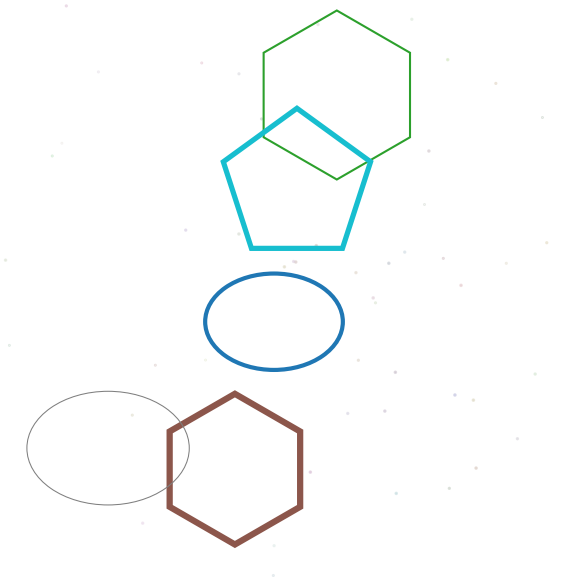[{"shape": "oval", "thickness": 2, "radius": 0.6, "center": [0.474, 0.442]}, {"shape": "hexagon", "thickness": 1, "radius": 0.73, "center": [0.583, 0.835]}, {"shape": "hexagon", "thickness": 3, "radius": 0.65, "center": [0.407, 0.187]}, {"shape": "oval", "thickness": 0.5, "radius": 0.7, "center": [0.187, 0.223]}, {"shape": "pentagon", "thickness": 2.5, "radius": 0.67, "center": [0.514, 0.678]}]